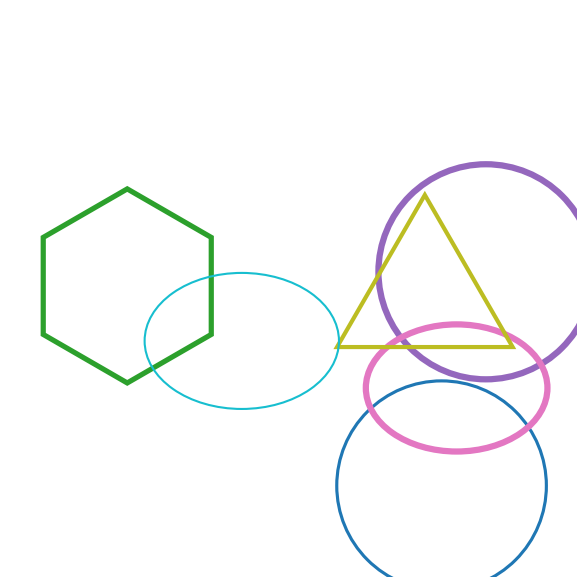[{"shape": "circle", "thickness": 1.5, "radius": 0.91, "center": [0.765, 0.158]}, {"shape": "hexagon", "thickness": 2.5, "radius": 0.84, "center": [0.22, 0.504]}, {"shape": "circle", "thickness": 3, "radius": 0.93, "center": [0.842, 0.529]}, {"shape": "oval", "thickness": 3, "radius": 0.79, "center": [0.791, 0.327]}, {"shape": "triangle", "thickness": 2, "radius": 0.88, "center": [0.736, 0.486]}, {"shape": "oval", "thickness": 1, "radius": 0.84, "center": [0.419, 0.409]}]